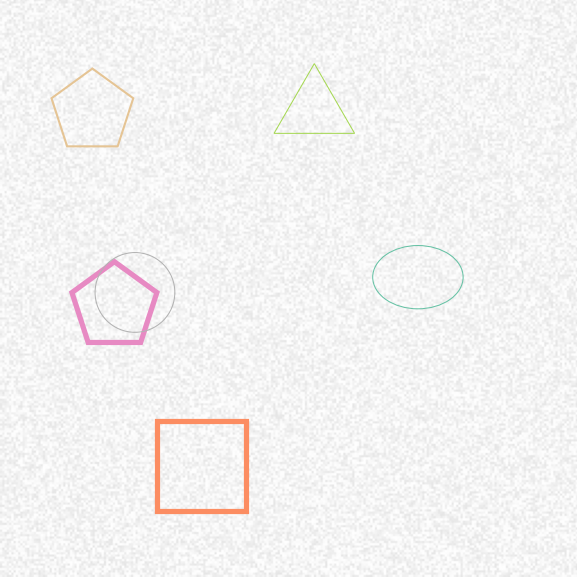[{"shape": "oval", "thickness": 0.5, "radius": 0.39, "center": [0.724, 0.519]}, {"shape": "square", "thickness": 2.5, "radius": 0.39, "center": [0.348, 0.192]}, {"shape": "pentagon", "thickness": 2.5, "radius": 0.39, "center": [0.198, 0.469]}, {"shape": "triangle", "thickness": 0.5, "radius": 0.4, "center": [0.544, 0.808]}, {"shape": "pentagon", "thickness": 1, "radius": 0.37, "center": [0.16, 0.806]}, {"shape": "circle", "thickness": 0.5, "radius": 0.35, "center": [0.234, 0.493]}]